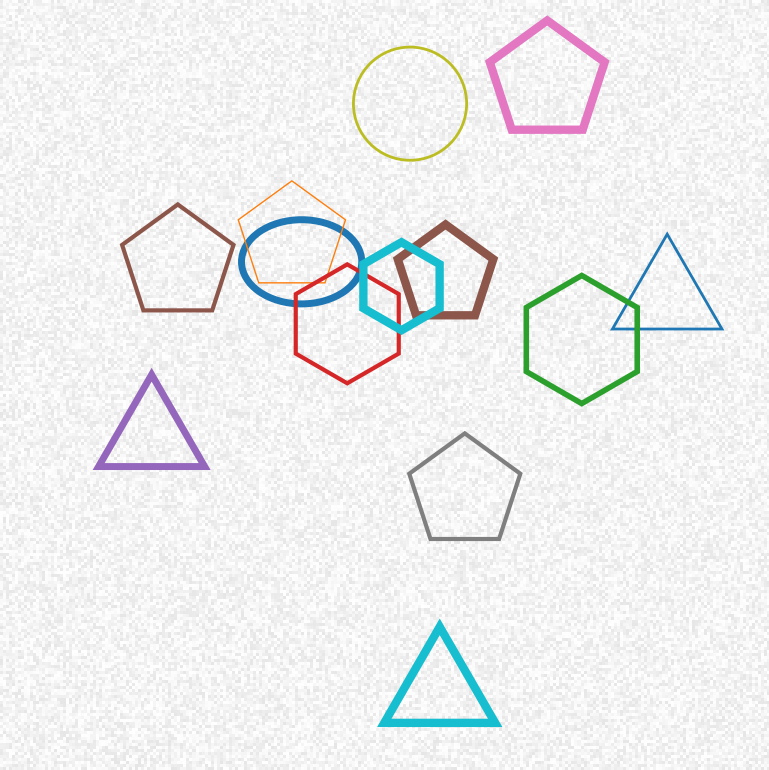[{"shape": "triangle", "thickness": 1, "radius": 0.41, "center": [0.867, 0.614]}, {"shape": "oval", "thickness": 2.5, "radius": 0.39, "center": [0.392, 0.66]}, {"shape": "pentagon", "thickness": 0.5, "radius": 0.37, "center": [0.379, 0.692]}, {"shape": "hexagon", "thickness": 2, "radius": 0.42, "center": [0.756, 0.559]}, {"shape": "hexagon", "thickness": 1.5, "radius": 0.39, "center": [0.451, 0.579]}, {"shape": "triangle", "thickness": 2.5, "radius": 0.4, "center": [0.197, 0.434]}, {"shape": "pentagon", "thickness": 1.5, "radius": 0.38, "center": [0.231, 0.658]}, {"shape": "pentagon", "thickness": 3, "radius": 0.33, "center": [0.579, 0.643]}, {"shape": "pentagon", "thickness": 3, "radius": 0.39, "center": [0.711, 0.895]}, {"shape": "pentagon", "thickness": 1.5, "radius": 0.38, "center": [0.604, 0.361]}, {"shape": "circle", "thickness": 1, "radius": 0.37, "center": [0.533, 0.865]}, {"shape": "hexagon", "thickness": 3, "radius": 0.29, "center": [0.521, 0.628]}, {"shape": "triangle", "thickness": 3, "radius": 0.42, "center": [0.571, 0.103]}]